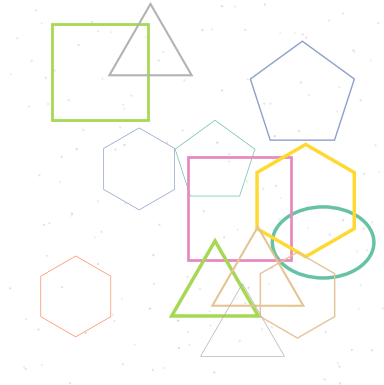[{"shape": "oval", "thickness": 2.5, "radius": 0.66, "center": [0.839, 0.37]}, {"shape": "pentagon", "thickness": 0.5, "radius": 0.54, "center": [0.558, 0.579]}, {"shape": "hexagon", "thickness": 0.5, "radius": 0.53, "center": [0.197, 0.23]}, {"shape": "hexagon", "thickness": 0.5, "radius": 0.53, "center": [0.361, 0.561]}, {"shape": "pentagon", "thickness": 1, "radius": 0.71, "center": [0.785, 0.751]}, {"shape": "square", "thickness": 2, "radius": 0.66, "center": [0.622, 0.458]}, {"shape": "square", "thickness": 2, "radius": 0.62, "center": [0.26, 0.814]}, {"shape": "triangle", "thickness": 2.5, "radius": 0.65, "center": [0.558, 0.244]}, {"shape": "hexagon", "thickness": 2.5, "radius": 0.73, "center": [0.794, 0.479]}, {"shape": "triangle", "thickness": 1.5, "radius": 0.68, "center": [0.67, 0.274]}, {"shape": "hexagon", "thickness": 1, "radius": 0.56, "center": [0.773, 0.233]}, {"shape": "triangle", "thickness": 1.5, "radius": 0.62, "center": [0.391, 0.866]}, {"shape": "triangle", "thickness": 0.5, "radius": 0.63, "center": [0.63, 0.137]}]